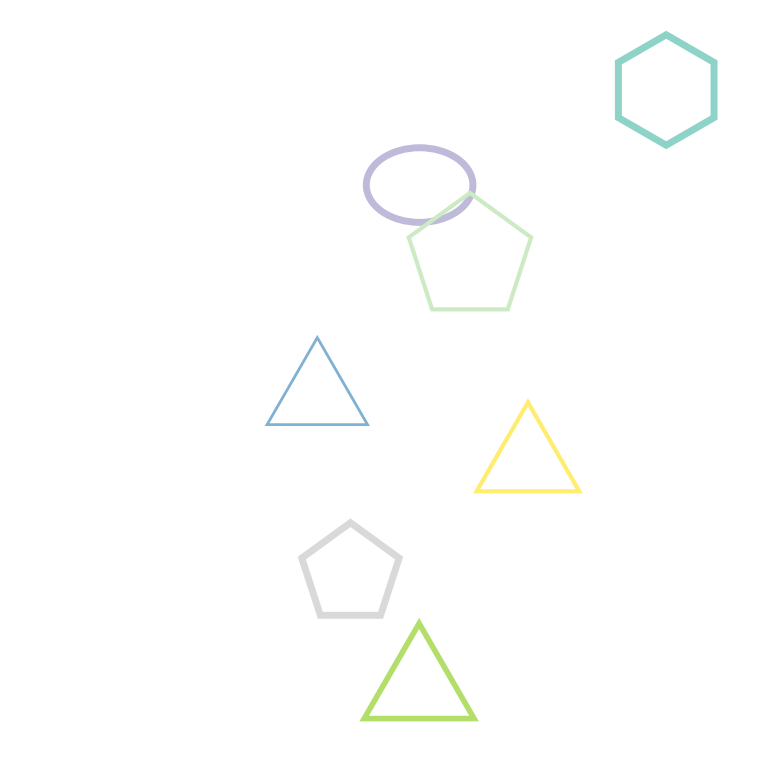[{"shape": "hexagon", "thickness": 2.5, "radius": 0.36, "center": [0.865, 0.883]}, {"shape": "oval", "thickness": 2.5, "radius": 0.35, "center": [0.545, 0.76]}, {"shape": "triangle", "thickness": 1, "radius": 0.38, "center": [0.412, 0.486]}, {"shape": "triangle", "thickness": 2, "radius": 0.41, "center": [0.544, 0.108]}, {"shape": "pentagon", "thickness": 2.5, "radius": 0.33, "center": [0.455, 0.255]}, {"shape": "pentagon", "thickness": 1.5, "radius": 0.42, "center": [0.61, 0.666]}, {"shape": "triangle", "thickness": 1.5, "radius": 0.38, "center": [0.686, 0.4]}]